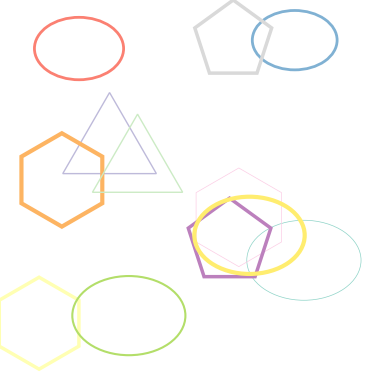[{"shape": "oval", "thickness": 0.5, "radius": 0.74, "center": [0.789, 0.324]}, {"shape": "hexagon", "thickness": 2.5, "radius": 0.6, "center": [0.102, 0.16]}, {"shape": "triangle", "thickness": 1, "radius": 0.7, "center": [0.285, 0.619]}, {"shape": "oval", "thickness": 2, "radius": 0.58, "center": [0.205, 0.874]}, {"shape": "oval", "thickness": 2, "radius": 0.55, "center": [0.765, 0.896]}, {"shape": "hexagon", "thickness": 3, "radius": 0.61, "center": [0.161, 0.533]}, {"shape": "oval", "thickness": 1.5, "radius": 0.73, "center": [0.335, 0.18]}, {"shape": "hexagon", "thickness": 0.5, "radius": 0.64, "center": [0.62, 0.436]}, {"shape": "pentagon", "thickness": 2.5, "radius": 0.52, "center": [0.606, 0.895]}, {"shape": "pentagon", "thickness": 2.5, "radius": 0.56, "center": [0.596, 0.373]}, {"shape": "triangle", "thickness": 1, "radius": 0.68, "center": [0.357, 0.568]}, {"shape": "oval", "thickness": 3, "radius": 0.72, "center": [0.648, 0.389]}]